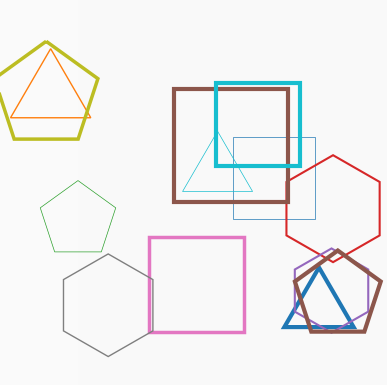[{"shape": "triangle", "thickness": 3, "radius": 0.52, "center": [0.823, 0.202]}, {"shape": "square", "thickness": 0.5, "radius": 0.53, "center": [0.708, 0.538]}, {"shape": "triangle", "thickness": 1, "radius": 0.6, "center": [0.131, 0.754]}, {"shape": "pentagon", "thickness": 0.5, "radius": 0.51, "center": [0.201, 0.429]}, {"shape": "hexagon", "thickness": 1.5, "radius": 0.69, "center": [0.859, 0.458]}, {"shape": "hexagon", "thickness": 1.5, "radius": 0.55, "center": [0.856, 0.245]}, {"shape": "pentagon", "thickness": 3, "radius": 0.58, "center": [0.872, 0.233]}, {"shape": "square", "thickness": 3, "radius": 0.73, "center": [0.597, 0.623]}, {"shape": "square", "thickness": 2.5, "radius": 0.62, "center": [0.507, 0.262]}, {"shape": "hexagon", "thickness": 1, "radius": 0.67, "center": [0.279, 0.207]}, {"shape": "pentagon", "thickness": 2.5, "radius": 0.7, "center": [0.119, 0.752]}, {"shape": "square", "thickness": 3, "radius": 0.54, "center": [0.667, 0.677]}, {"shape": "triangle", "thickness": 0.5, "radius": 0.52, "center": [0.561, 0.555]}]